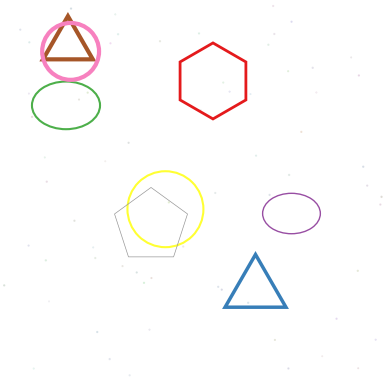[{"shape": "hexagon", "thickness": 2, "radius": 0.49, "center": [0.553, 0.79]}, {"shape": "triangle", "thickness": 2.5, "radius": 0.46, "center": [0.664, 0.248]}, {"shape": "oval", "thickness": 1.5, "radius": 0.44, "center": [0.171, 0.726]}, {"shape": "oval", "thickness": 1, "radius": 0.37, "center": [0.757, 0.445]}, {"shape": "circle", "thickness": 1.5, "radius": 0.49, "center": [0.43, 0.457]}, {"shape": "triangle", "thickness": 3, "radius": 0.37, "center": [0.176, 0.883]}, {"shape": "circle", "thickness": 3, "radius": 0.37, "center": [0.183, 0.867]}, {"shape": "pentagon", "thickness": 0.5, "radius": 0.5, "center": [0.392, 0.413]}]